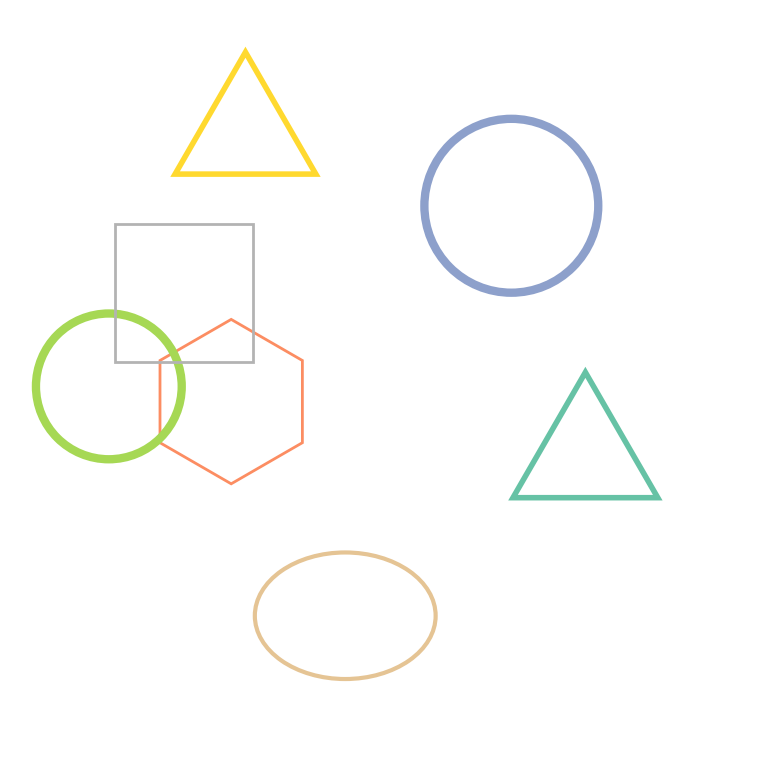[{"shape": "triangle", "thickness": 2, "radius": 0.54, "center": [0.76, 0.408]}, {"shape": "hexagon", "thickness": 1, "radius": 0.53, "center": [0.3, 0.478]}, {"shape": "circle", "thickness": 3, "radius": 0.56, "center": [0.664, 0.733]}, {"shape": "circle", "thickness": 3, "radius": 0.47, "center": [0.141, 0.498]}, {"shape": "triangle", "thickness": 2, "radius": 0.53, "center": [0.319, 0.827]}, {"shape": "oval", "thickness": 1.5, "radius": 0.59, "center": [0.448, 0.2]}, {"shape": "square", "thickness": 1, "radius": 0.45, "center": [0.239, 0.62]}]